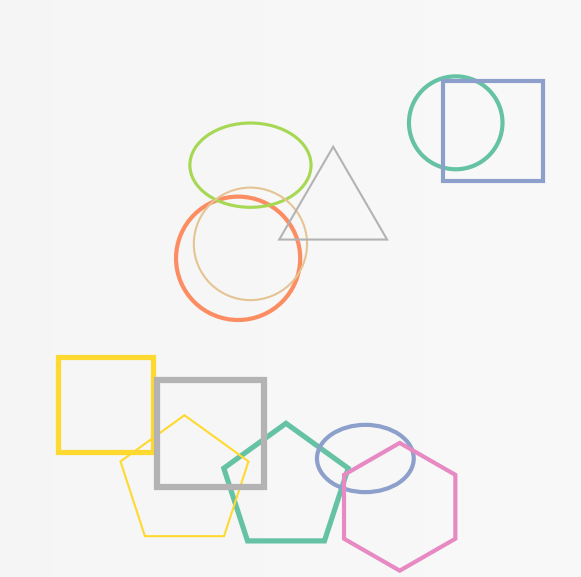[{"shape": "circle", "thickness": 2, "radius": 0.4, "center": [0.784, 0.786]}, {"shape": "pentagon", "thickness": 2.5, "radius": 0.56, "center": [0.492, 0.154]}, {"shape": "circle", "thickness": 2, "radius": 0.53, "center": [0.41, 0.552]}, {"shape": "square", "thickness": 2, "radius": 0.43, "center": [0.849, 0.773]}, {"shape": "oval", "thickness": 2, "radius": 0.42, "center": [0.629, 0.205]}, {"shape": "hexagon", "thickness": 2, "radius": 0.55, "center": [0.688, 0.122]}, {"shape": "oval", "thickness": 1.5, "radius": 0.52, "center": [0.431, 0.713]}, {"shape": "square", "thickness": 2.5, "radius": 0.41, "center": [0.181, 0.299]}, {"shape": "pentagon", "thickness": 1, "radius": 0.58, "center": [0.317, 0.164]}, {"shape": "circle", "thickness": 1, "radius": 0.49, "center": [0.431, 0.577]}, {"shape": "square", "thickness": 3, "radius": 0.46, "center": [0.362, 0.248]}, {"shape": "triangle", "thickness": 1, "radius": 0.54, "center": [0.573, 0.638]}]